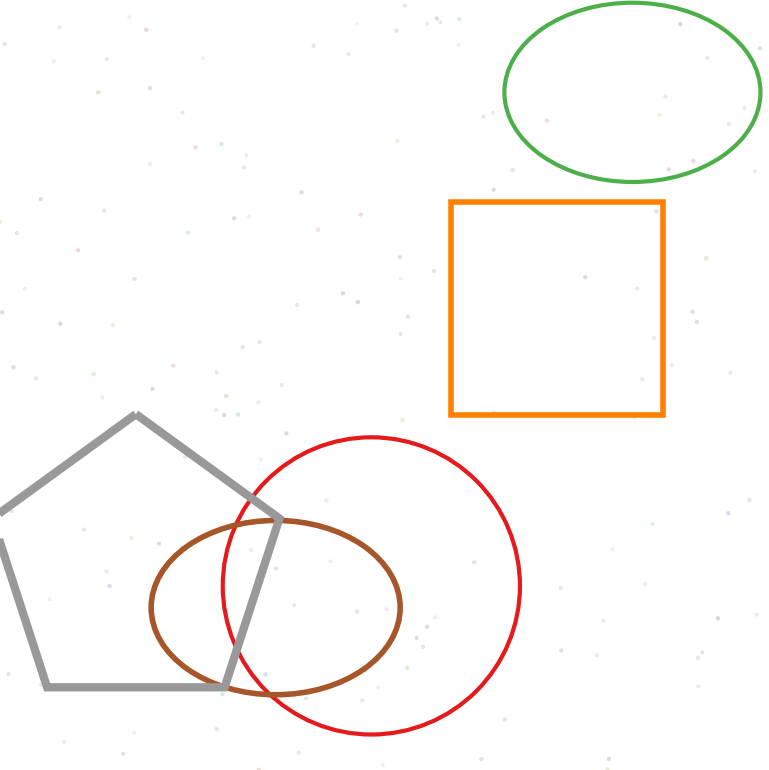[{"shape": "circle", "thickness": 1.5, "radius": 0.96, "center": [0.482, 0.239]}, {"shape": "oval", "thickness": 1.5, "radius": 0.83, "center": [0.821, 0.88]}, {"shape": "square", "thickness": 2, "radius": 0.69, "center": [0.723, 0.599]}, {"shape": "oval", "thickness": 2, "radius": 0.81, "center": [0.358, 0.211]}, {"shape": "pentagon", "thickness": 3, "radius": 0.98, "center": [0.176, 0.266]}]